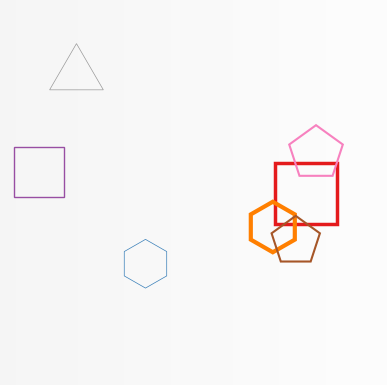[{"shape": "square", "thickness": 2.5, "radius": 0.4, "center": [0.789, 0.498]}, {"shape": "hexagon", "thickness": 0.5, "radius": 0.32, "center": [0.375, 0.315]}, {"shape": "square", "thickness": 1, "radius": 0.32, "center": [0.101, 0.554]}, {"shape": "hexagon", "thickness": 3, "radius": 0.33, "center": [0.704, 0.41]}, {"shape": "pentagon", "thickness": 1.5, "radius": 0.33, "center": [0.763, 0.374]}, {"shape": "pentagon", "thickness": 1.5, "radius": 0.36, "center": [0.816, 0.602]}, {"shape": "triangle", "thickness": 0.5, "radius": 0.4, "center": [0.197, 0.807]}]